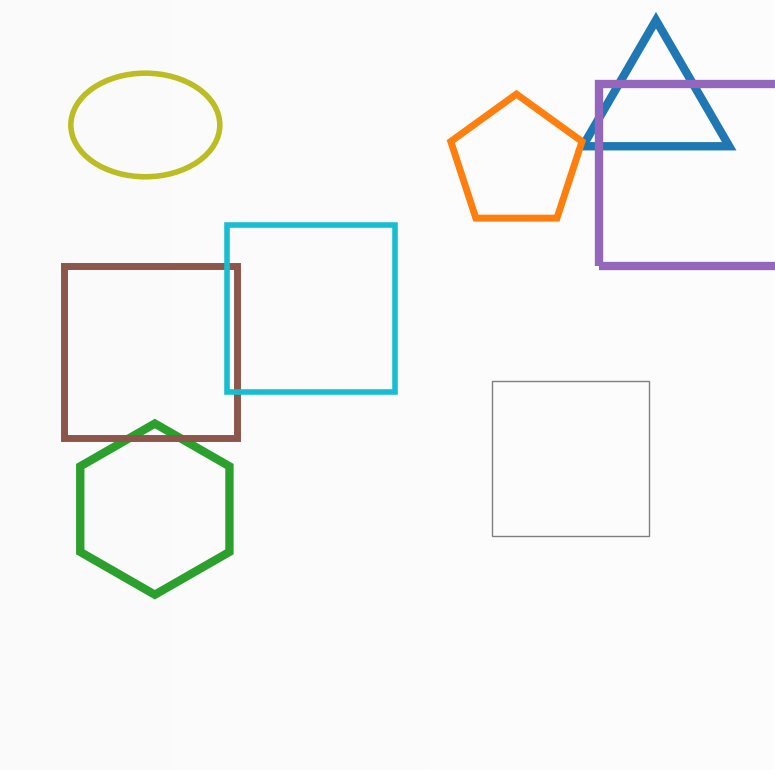[{"shape": "triangle", "thickness": 3, "radius": 0.55, "center": [0.846, 0.865]}, {"shape": "pentagon", "thickness": 2.5, "radius": 0.45, "center": [0.666, 0.789]}, {"shape": "hexagon", "thickness": 3, "radius": 0.56, "center": [0.2, 0.339]}, {"shape": "square", "thickness": 3, "radius": 0.59, "center": [0.891, 0.773]}, {"shape": "square", "thickness": 2.5, "radius": 0.56, "center": [0.194, 0.543]}, {"shape": "square", "thickness": 0.5, "radius": 0.51, "center": [0.736, 0.405]}, {"shape": "oval", "thickness": 2, "radius": 0.48, "center": [0.188, 0.838]}, {"shape": "square", "thickness": 2, "radius": 0.54, "center": [0.401, 0.599]}]